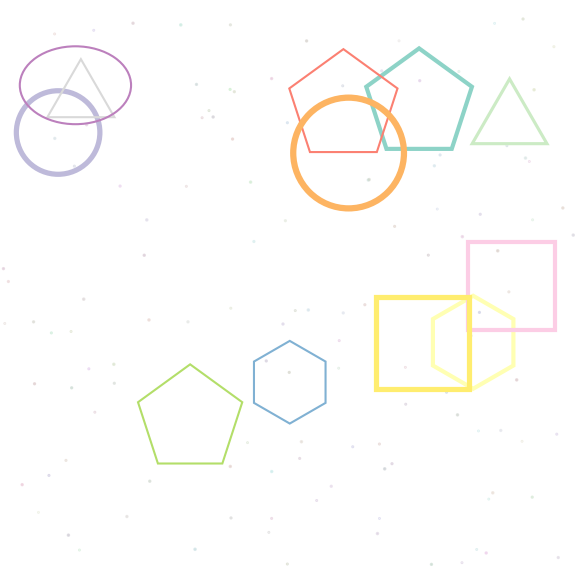[{"shape": "pentagon", "thickness": 2, "radius": 0.48, "center": [0.726, 0.819]}, {"shape": "hexagon", "thickness": 2, "radius": 0.4, "center": [0.819, 0.406]}, {"shape": "circle", "thickness": 2.5, "radius": 0.36, "center": [0.101, 0.77]}, {"shape": "pentagon", "thickness": 1, "radius": 0.49, "center": [0.595, 0.816]}, {"shape": "hexagon", "thickness": 1, "radius": 0.36, "center": [0.502, 0.337]}, {"shape": "circle", "thickness": 3, "radius": 0.48, "center": [0.604, 0.734]}, {"shape": "pentagon", "thickness": 1, "radius": 0.47, "center": [0.329, 0.273]}, {"shape": "square", "thickness": 2, "radius": 0.38, "center": [0.885, 0.504]}, {"shape": "triangle", "thickness": 1, "radius": 0.34, "center": [0.14, 0.83]}, {"shape": "oval", "thickness": 1, "radius": 0.48, "center": [0.131, 0.852]}, {"shape": "triangle", "thickness": 1.5, "radius": 0.37, "center": [0.882, 0.788]}, {"shape": "square", "thickness": 2.5, "radius": 0.4, "center": [0.732, 0.405]}]